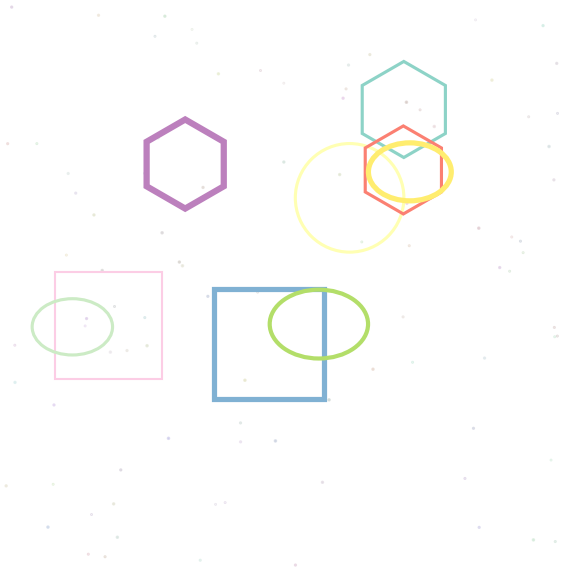[{"shape": "hexagon", "thickness": 1.5, "radius": 0.42, "center": [0.699, 0.81]}, {"shape": "circle", "thickness": 1.5, "radius": 0.47, "center": [0.605, 0.657]}, {"shape": "hexagon", "thickness": 1.5, "radius": 0.38, "center": [0.698, 0.705]}, {"shape": "square", "thickness": 2.5, "radius": 0.47, "center": [0.466, 0.404]}, {"shape": "oval", "thickness": 2, "radius": 0.43, "center": [0.552, 0.438]}, {"shape": "square", "thickness": 1, "radius": 0.46, "center": [0.187, 0.436]}, {"shape": "hexagon", "thickness": 3, "radius": 0.39, "center": [0.321, 0.715]}, {"shape": "oval", "thickness": 1.5, "radius": 0.35, "center": [0.125, 0.433]}, {"shape": "oval", "thickness": 2.5, "radius": 0.36, "center": [0.71, 0.702]}]